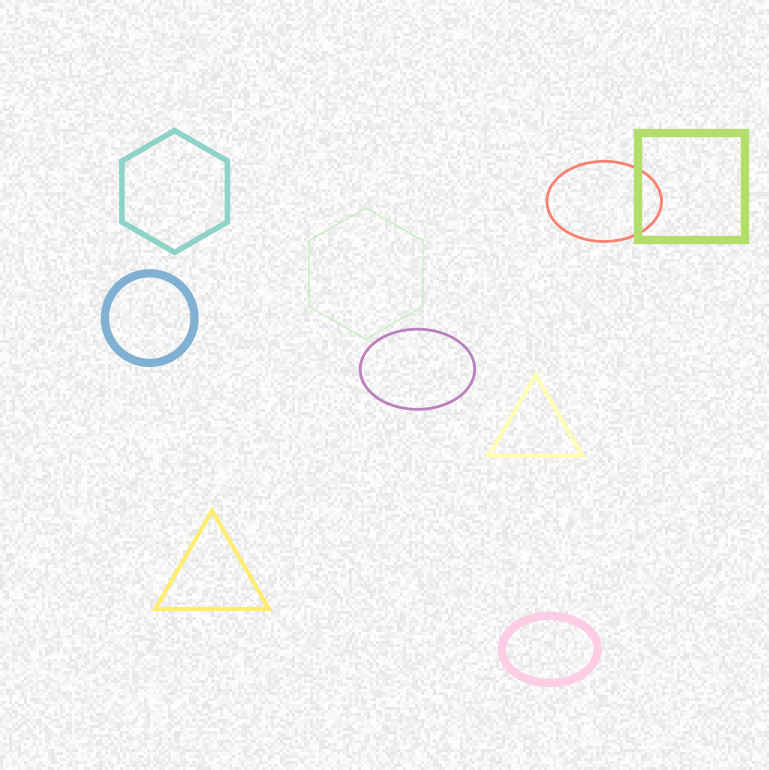[{"shape": "hexagon", "thickness": 2, "radius": 0.4, "center": [0.227, 0.751]}, {"shape": "triangle", "thickness": 1.5, "radius": 0.35, "center": [0.696, 0.443]}, {"shape": "oval", "thickness": 1, "radius": 0.37, "center": [0.785, 0.738]}, {"shape": "circle", "thickness": 3, "radius": 0.29, "center": [0.194, 0.587]}, {"shape": "square", "thickness": 3, "radius": 0.35, "center": [0.898, 0.758]}, {"shape": "oval", "thickness": 3, "radius": 0.31, "center": [0.714, 0.157]}, {"shape": "oval", "thickness": 1, "radius": 0.37, "center": [0.542, 0.52]}, {"shape": "hexagon", "thickness": 0.5, "radius": 0.43, "center": [0.475, 0.645]}, {"shape": "triangle", "thickness": 1.5, "radius": 0.43, "center": [0.276, 0.252]}]